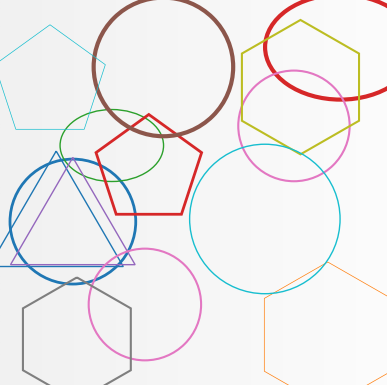[{"shape": "triangle", "thickness": 1, "radius": 1.0, "center": [0.145, 0.408]}, {"shape": "circle", "thickness": 2, "radius": 0.81, "center": [0.188, 0.424]}, {"shape": "hexagon", "thickness": 0.5, "radius": 0.95, "center": [0.846, 0.13]}, {"shape": "oval", "thickness": 1, "radius": 0.67, "center": [0.289, 0.622]}, {"shape": "oval", "thickness": 3, "radius": 0.97, "center": [0.879, 0.878]}, {"shape": "pentagon", "thickness": 2, "radius": 0.72, "center": [0.384, 0.559]}, {"shape": "triangle", "thickness": 1, "radius": 0.93, "center": [0.188, 0.405]}, {"shape": "circle", "thickness": 3, "radius": 0.9, "center": [0.422, 0.826]}, {"shape": "circle", "thickness": 1.5, "radius": 0.73, "center": [0.374, 0.209]}, {"shape": "circle", "thickness": 1.5, "radius": 0.72, "center": [0.759, 0.673]}, {"shape": "hexagon", "thickness": 1.5, "radius": 0.8, "center": [0.198, 0.119]}, {"shape": "hexagon", "thickness": 1.5, "radius": 0.87, "center": [0.775, 0.774]}, {"shape": "pentagon", "thickness": 0.5, "radius": 0.75, "center": [0.129, 0.786]}, {"shape": "circle", "thickness": 1, "radius": 0.97, "center": [0.683, 0.431]}]